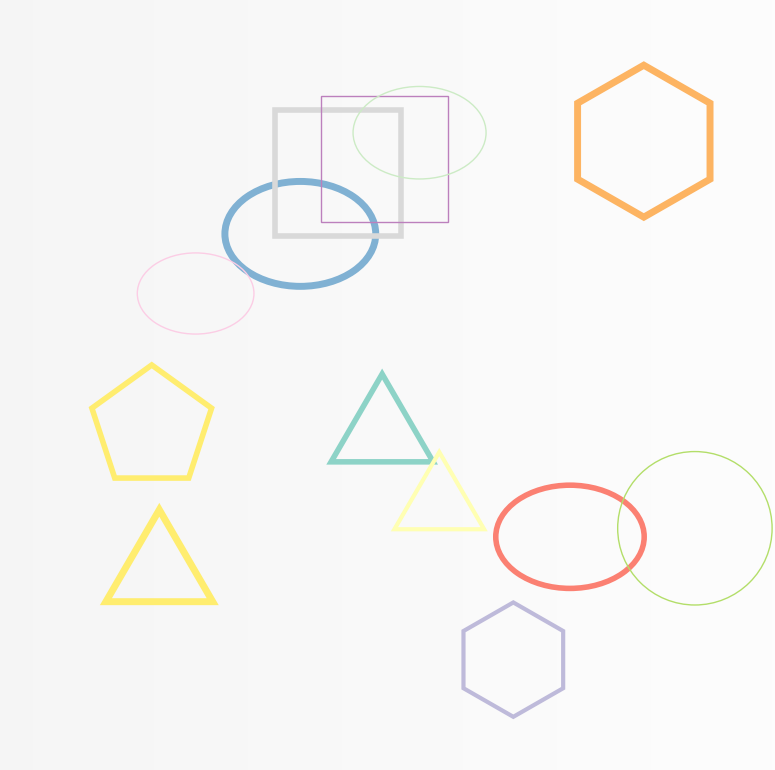[{"shape": "triangle", "thickness": 2, "radius": 0.38, "center": [0.493, 0.438]}, {"shape": "triangle", "thickness": 1.5, "radius": 0.33, "center": [0.567, 0.346]}, {"shape": "hexagon", "thickness": 1.5, "radius": 0.37, "center": [0.662, 0.143]}, {"shape": "oval", "thickness": 2, "radius": 0.48, "center": [0.735, 0.303]}, {"shape": "oval", "thickness": 2.5, "radius": 0.49, "center": [0.388, 0.696]}, {"shape": "hexagon", "thickness": 2.5, "radius": 0.49, "center": [0.831, 0.817]}, {"shape": "circle", "thickness": 0.5, "radius": 0.5, "center": [0.897, 0.314]}, {"shape": "oval", "thickness": 0.5, "radius": 0.38, "center": [0.252, 0.619]}, {"shape": "square", "thickness": 2, "radius": 0.41, "center": [0.436, 0.776]}, {"shape": "square", "thickness": 0.5, "radius": 0.41, "center": [0.496, 0.794]}, {"shape": "oval", "thickness": 0.5, "radius": 0.43, "center": [0.541, 0.828]}, {"shape": "triangle", "thickness": 2.5, "radius": 0.4, "center": [0.206, 0.258]}, {"shape": "pentagon", "thickness": 2, "radius": 0.41, "center": [0.196, 0.445]}]